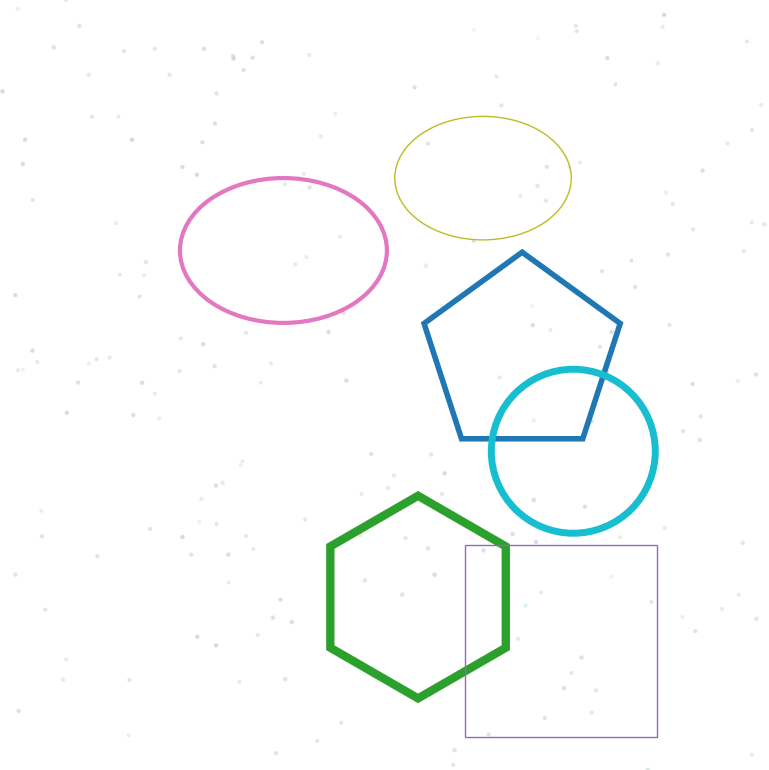[{"shape": "pentagon", "thickness": 2, "radius": 0.67, "center": [0.678, 0.539]}, {"shape": "hexagon", "thickness": 3, "radius": 0.66, "center": [0.543, 0.225]}, {"shape": "square", "thickness": 0.5, "radius": 0.62, "center": [0.728, 0.167]}, {"shape": "oval", "thickness": 1.5, "radius": 0.67, "center": [0.368, 0.675]}, {"shape": "oval", "thickness": 0.5, "radius": 0.57, "center": [0.627, 0.769]}, {"shape": "circle", "thickness": 2.5, "radius": 0.53, "center": [0.745, 0.414]}]